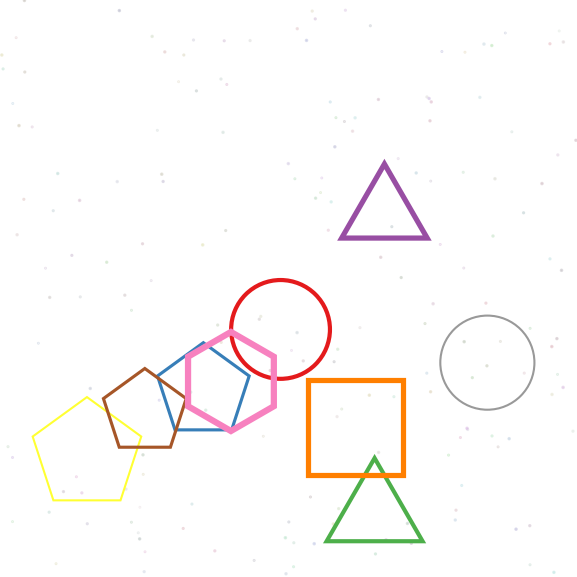[{"shape": "circle", "thickness": 2, "radius": 0.43, "center": [0.486, 0.429]}, {"shape": "pentagon", "thickness": 1.5, "radius": 0.42, "center": [0.352, 0.322]}, {"shape": "triangle", "thickness": 2, "radius": 0.48, "center": [0.649, 0.11]}, {"shape": "triangle", "thickness": 2.5, "radius": 0.43, "center": [0.666, 0.63]}, {"shape": "square", "thickness": 2.5, "radius": 0.41, "center": [0.616, 0.259]}, {"shape": "pentagon", "thickness": 1, "radius": 0.49, "center": [0.151, 0.213]}, {"shape": "pentagon", "thickness": 1.5, "radius": 0.38, "center": [0.251, 0.286]}, {"shape": "hexagon", "thickness": 3, "radius": 0.43, "center": [0.4, 0.339]}, {"shape": "circle", "thickness": 1, "radius": 0.41, "center": [0.844, 0.371]}]